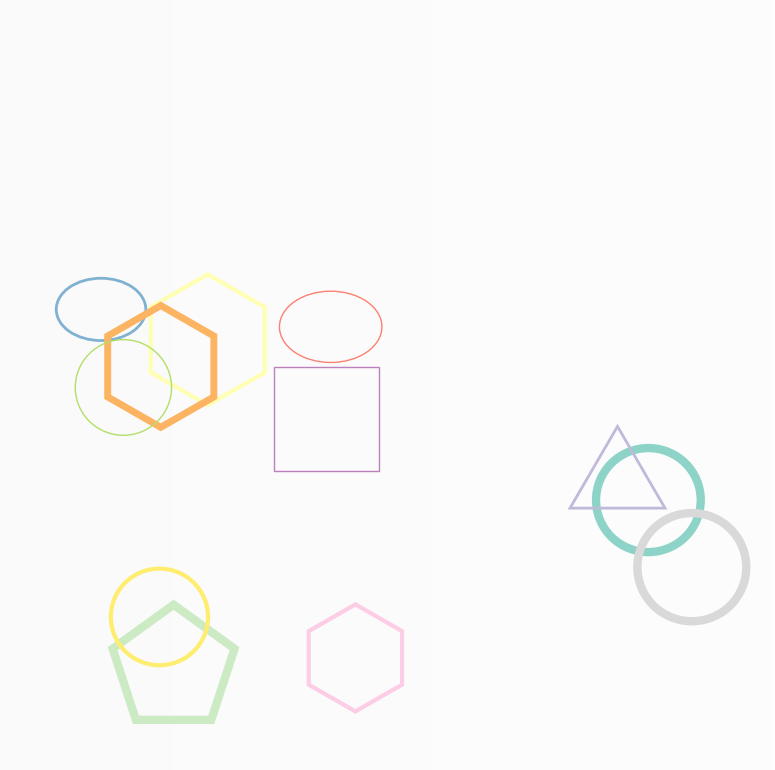[{"shape": "circle", "thickness": 3, "radius": 0.34, "center": [0.837, 0.351]}, {"shape": "hexagon", "thickness": 1.5, "radius": 0.42, "center": [0.268, 0.559]}, {"shape": "triangle", "thickness": 1, "radius": 0.35, "center": [0.797, 0.375]}, {"shape": "oval", "thickness": 0.5, "radius": 0.33, "center": [0.427, 0.576]}, {"shape": "oval", "thickness": 1, "radius": 0.29, "center": [0.13, 0.598]}, {"shape": "hexagon", "thickness": 2.5, "radius": 0.4, "center": [0.207, 0.524]}, {"shape": "circle", "thickness": 0.5, "radius": 0.31, "center": [0.159, 0.497]}, {"shape": "hexagon", "thickness": 1.5, "radius": 0.35, "center": [0.459, 0.146]}, {"shape": "circle", "thickness": 3, "radius": 0.35, "center": [0.893, 0.263]}, {"shape": "square", "thickness": 0.5, "radius": 0.34, "center": [0.421, 0.456]}, {"shape": "pentagon", "thickness": 3, "radius": 0.41, "center": [0.224, 0.132]}, {"shape": "circle", "thickness": 1.5, "radius": 0.31, "center": [0.206, 0.199]}]